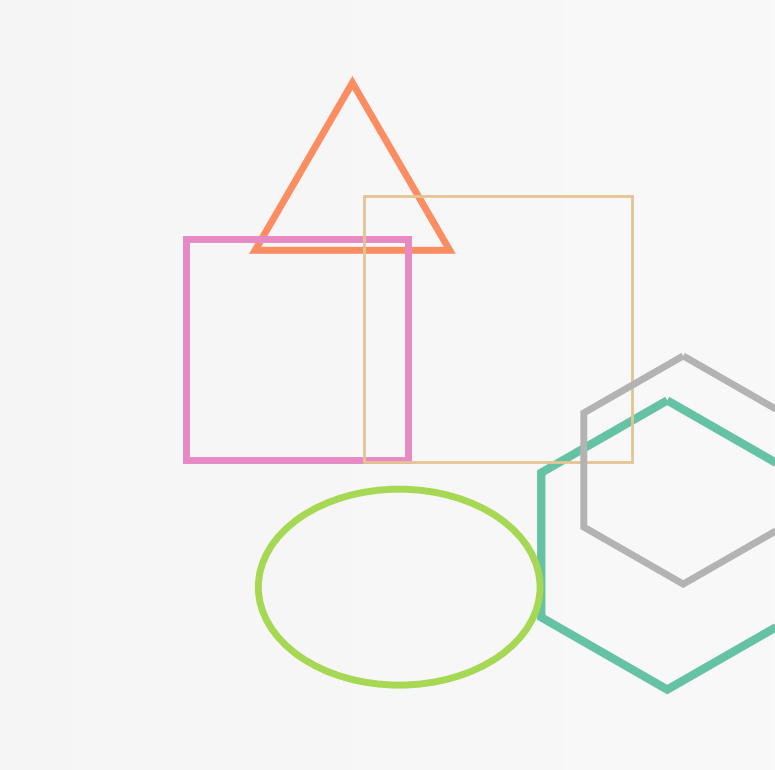[{"shape": "hexagon", "thickness": 3, "radius": 0.94, "center": [0.861, 0.292]}, {"shape": "triangle", "thickness": 2.5, "radius": 0.73, "center": [0.455, 0.747]}, {"shape": "square", "thickness": 2.5, "radius": 0.72, "center": [0.384, 0.546]}, {"shape": "oval", "thickness": 2.5, "radius": 0.91, "center": [0.515, 0.237]}, {"shape": "square", "thickness": 1, "radius": 0.86, "center": [0.642, 0.573]}, {"shape": "hexagon", "thickness": 2.5, "radius": 0.74, "center": [0.882, 0.39]}]